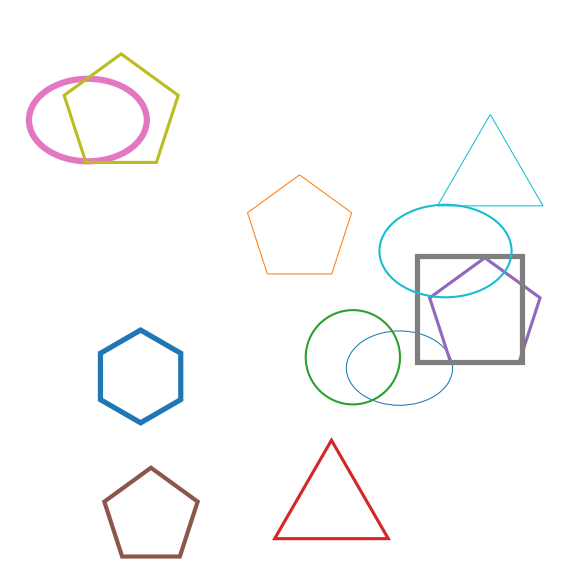[{"shape": "hexagon", "thickness": 2.5, "radius": 0.4, "center": [0.243, 0.347]}, {"shape": "oval", "thickness": 0.5, "radius": 0.46, "center": [0.692, 0.362]}, {"shape": "pentagon", "thickness": 0.5, "radius": 0.47, "center": [0.519, 0.601]}, {"shape": "circle", "thickness": 1, "radius": 0.41, "center": [0.611, 0.381]}, {"shape": "triangle", "thickness": 1.5, "radius": 0.57, "center": [0.574, 0.123]}, {"shape": "pentagon", "thickness": 1.5, "radius": 0.5, "center": [0.84, 0.452]}, {"shape": "pentagon", "thickness": 2, "radius": 0.42, "center": [0.261, 0.104]}, {"shape": "oval", "thickness": 3, "radius": 0.51, "center": [0.152, 0.791]}, {"shape": "square", "thickness": 2.5, "radius": 0.46, "center": [0.813, 0.464]}, {"shape": "pentagon", "thickness": 1.5, "radius": 0.52, "center": [0.21, 0.802]}, {"shape": "triangle", "thickness": 0.5, "radius": 0.53, "center": [0.849, 0.695]}, {"shape": "oval", "thickness": 1, "radius": 0.57, "center": [0.771, 0.564]}]